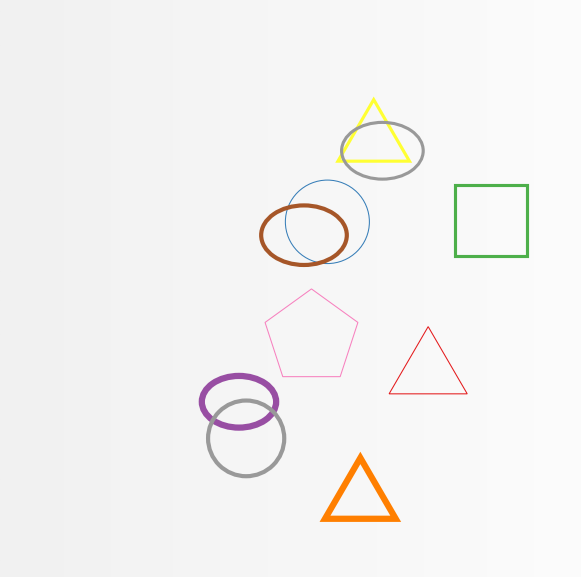[{"shape": "triangle", "thickness": 0.5, "radius": 0.39, "center": [0.737, 0.356]}, {"shape": "circle", "thickness": 0.5, "radius": 0.36, "center": [0.563, 0.615]}, {"shape": "square", "thickness": 1.5, "radius": 0.31, "center": [0.845, 0.617]}, {"shape": "oval", "thickness": 3, "radius": 0.32, "center": [0.411, 0.303]}, {"shape": "triangle", "thickness": 3, "radius": 0.35, "center": [0.62, 0.136]}, {"shape": "triangle", "thickness": 1.5, "radius": 0.36, "center": [0.643, 0.756]}, {"shape": "oval", "thickness": 2, "radius": 0.37, "center": [0.523, 0.592]}, {"shape": "pentagon", "thickness": 0.5, "radius": 0.42, "center": [0.536, 0.415]}, {"shape": "oval", "thickness": 1.5, "radius": 0.35, "center": [0.658, 0.738]}, {"shape": "circle", "thickness": 2, "radius": 0.33, "center": [0.423, 0.24]}]